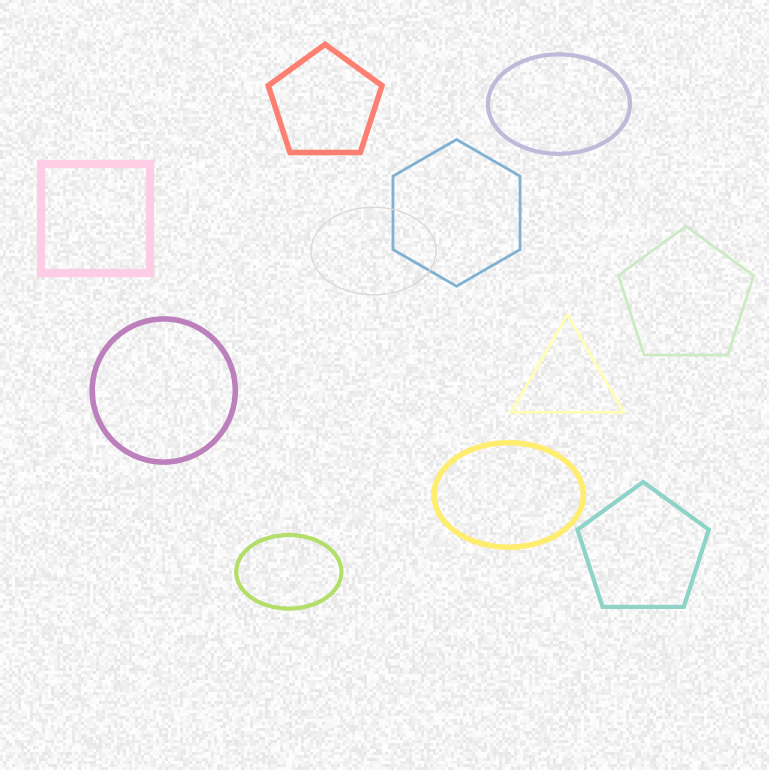[{"shape": "pentagon", "thickness": 1.5, "radius": 0.45, "center": [0.835, 0.284]}, {"shape": "triangle", "thickness": 1, "radius": 0.42, "center": [0.737, 0.507]}, {"shape": "oval", "thickness": 1.5, "radius": 0.46, "center": [0.726, 0.865]}, {"shape": "pentagon", "thickness": 2, "radius": 0.39, "center": [0.422, 0.865]}, {"shape": "hexagon", "thickness": 1, "radius": 0.48, "center": [0.593, 0.724]}, {"shape": "oval", "thickness": 1.5, "radius": 0.34, "center": [0.375, 0.257]}, {"shape": "square", "thickness": 3, "radius": 0.35, "center": [0.124, 0.717]}, {"shape": "oval", "thickness": 0.5, "radius": 0.41, "center": [0.485, 0.674]}, {"shape": "circle", "thickness": 2, "radius": 0.46, "center": [0.213, 0.493]}, {"shape": "pentagon", "thickness": 1, "radius": 0.46, "center": [0.891, 0.614]}, {"shape": "oval", "thickness": 2, "radius": 0.48, "center": [0.661, 0.357]}]